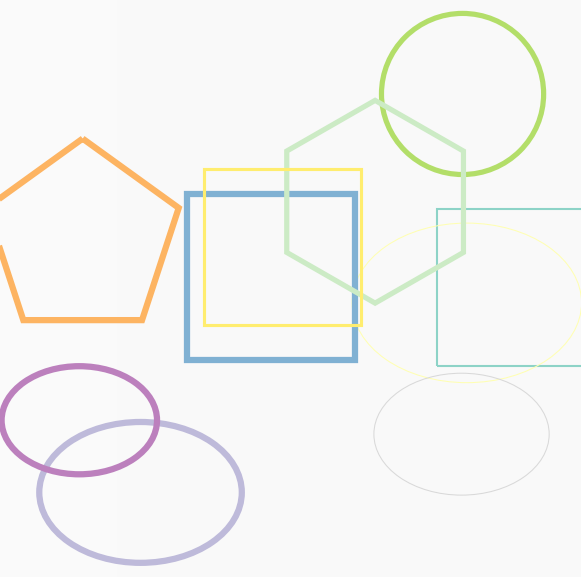[{"shape": "square", "thickness": 1, "radius": 0.68, "center": [0.888, 0.502]}, {"shape": "oval", "thickness": 0.5, "radius": 0.99, "center": [0.803, 0.475]}, {"shape": "oval", "thickness": 3, "radius": 0.87, "center": [0.242, 0.146]}, {"shape": "square", "thickness": 3, "radius": 0.72, "center": [0.466, 0.52]}, {"shape": "pentagon", "thickness": 3, "radius": 0.87, "center": [0.142, 0.585]}, {"shape": "circle", "thickness": 2.5, "radius": 0.7, "center": [0.796, 0.836]}, {"shape": "oval", "thickness": 0.5, "radius": 0.75, "center": [0.794, 0.247]}, {"shape": "oval", "thickness": 3, "radius": 0.67, "center": [0.136, 0.271]}, {"shape": "hexagon", "thickness": 2.5, "radius": 0.88, "center": [0.645, 0.65]}, {"shape": "square", "thickness": 1.5, "radius": 0.68, "center": [0.486, 0.572]}]